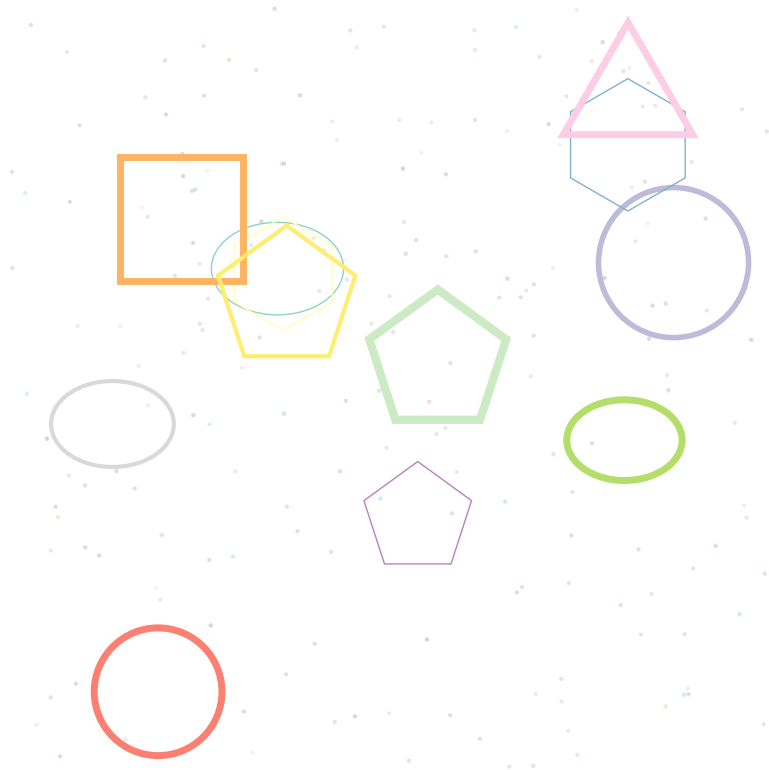[{"shape": "oval", "thickness": 0.5, "radius": 0.43, "center": [0.36, 0.651]}, {"shape": "hexagon", "thickness": 0.5, "radius": 0.37, "center": [0.368, 0.645]}, {"shape": "circle", "thickness": 2, "radius": 0.49, "center": [0.875, 0.659]}, {"shape": "circle", "thickness": 2.5, "radius": 0.41, "center": [0.205, 0.102]}, {"shape": "hexagon", "thickness": 0.5, "radius": 0.43, "center": [0.815, 0.812]}, {"shape": "square", "thickness": 2.5, "radius": 0.4, "center": [0.236, 0.715]}, {"shape": "oval", "thickness": 2.5, "radius": 0.37, "center": [0.811, 0.428]}, {"shape": "triangle", "thickness": 2.5, "radius": 0.49, "center": [0.816, 0.874]}, {"shape": "oval", "thickness": 1.5, "radius": 0.4, "center": [0.146, 0.449]}, {"shape": "pentagon", "thickness": 0.5, "radius": 0.37, "center": [0.543, 0.327]}, {"shape": "pentagon", "thickness": 3, "radius": 0.47, "center": [0.568, 0.53]}, {"shape": "pentagon", "thickness": 1.5, "radius": 0.47, "center": [0.372, 0.613]}]